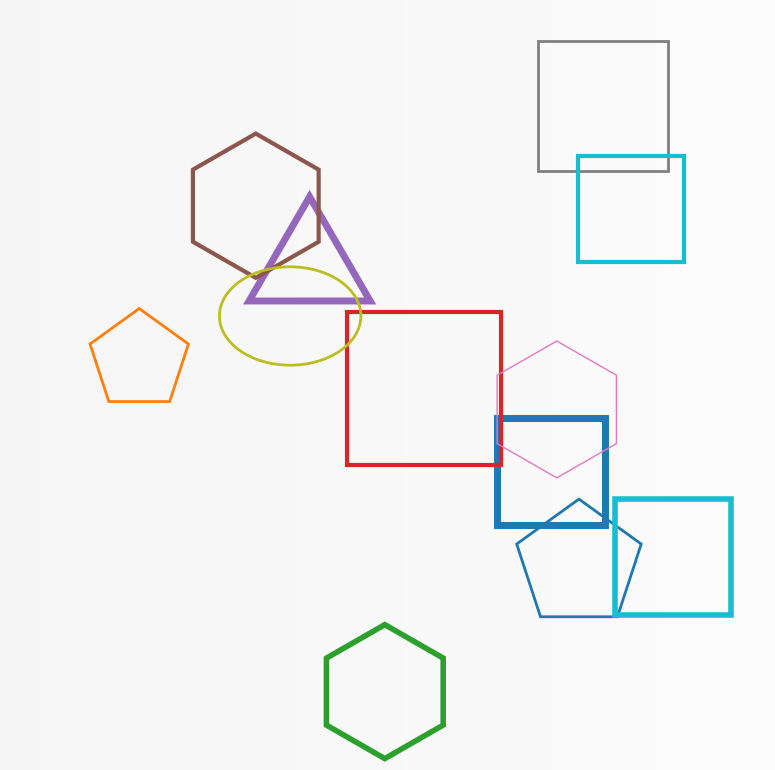[{"shape": "pentagon", "thickness": 1, "radius": 0.42, "center": [0.747, 0.267]}, {"shape": "square", "thickness": 2.5, "radius": 0.35, "center": [0.711, 0.388]}, {"shape": "pentagon", "thickness": 1, "radius": 0.33, "center": [0.18, 0.533]}, {"shape": "hexagon", "thickness": 2, "radius": 0.43, "center": [0.497, 0.102]}, {"shape": "square", "thickness": 1.5, "radius": 0.5, "center": [0.547, 0.496]}, {"shape": "triangle", "thickness": 2.5, "radius": 0.45, "center": [0.4, 0.654]}, {"shape": "hexagon", "thickness": 1.5, "radius": 0.47, "center": [0.33, 0.733]}, {"shape": "hexagon", "thickness": 0.5, "radius": 0.44, "center": [0.718, 0.468]}, {"shape": "square", "thickness": 1, "radius": 0.42, "center": [0.778, 0.862]}, {"shape": "oval", "thickness": 1, "radius": 0.46, "center": [0.374, 0.59]}, {"shape": "square", "thickness": 2, "radius": 0.38, "center": [0.868, 0.277]}, {"shape": "square", "thickness": 1.5, "radius": 0.34, "center": [0.814, 0.728]}]